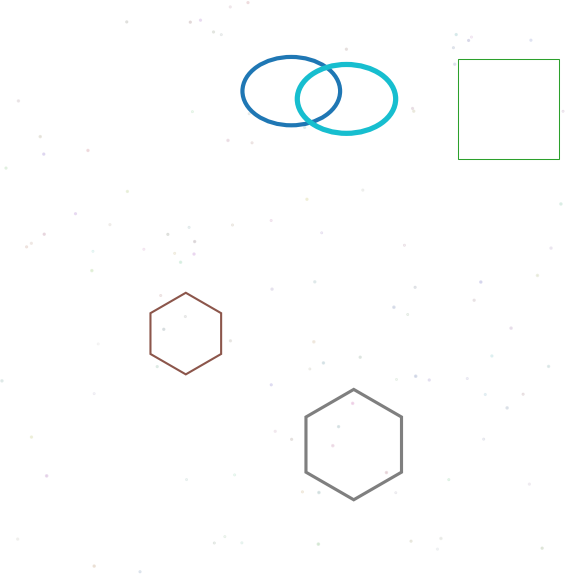[{"shape": "oval", "thickness": 2, "radius": 0.42, "center": [0.504, 0.841]}, {"shape": "square", "thickness": 0.5, "radius": 0.44, "center": [0.88, 0.811]}, {"shape": "hexagon", "thickness": 1, "radius": 0.35, "center": [0.322, 0.422]}, {"shape": "hexagon", "thickness": 1.5, "radius": 0.48, "center": [0.613, 0.229]}, {"shape": "oval", "thickness": 2.5, "radius": 0.43, "center": [0.6, 0.828]}]